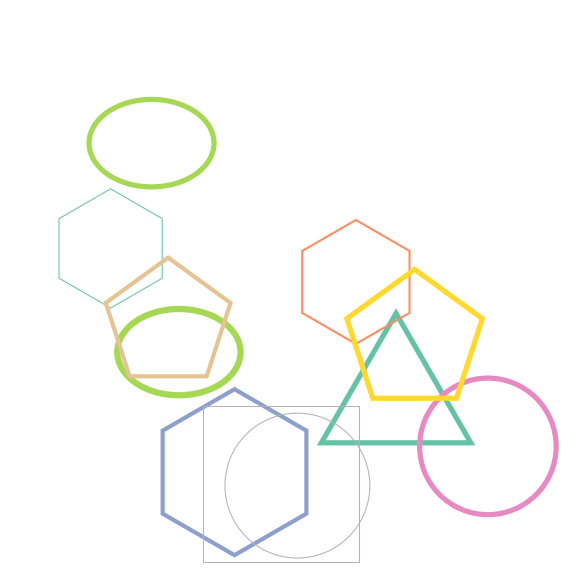[{"shape": "hexagon", "thickness": 0.5, "radius": 0.52, "center": [0.192, 0.569]}, {"shape": "triangle", "thickness": 2.5, "radius": 0.75, "center": [0.686, 0.307]}, {"shape": "hexagon", "thickness": 1, "radius": 0.54, "center": [0.616, 0.511]}, {"shape": "hexagon", "thickness": 2, "radius": 0.72, "center": [0.406, 0.182]}, {"shape": "circle", "thickness": 2.5, "radius": 0.59, "center": [0.845, 0.226]}, {"shape": "oval", "thickness": 3, "radius": 0.53, "center": [0.31, 0.389]}, {"shape": "oval", "thickness": 2.5, "radius": 0.54, "center": [0.262, 0.751]}, {"shape": "pentagon", "thickness": 2.5, "radius": 0.62, "center": [0.718, 0.409]}, {"shape": "pentagon", "thickness": 2, "radius": 0.57, "center": [0.291, 0.439]}, {"shape": "square", "thickness": 0.5, "radius": 0.68, "center": [0.487, 0.161]}, {"shape": "circle", "thickness": 0.5, "radius": 0.63, "center": [0.515, 0.158]}]